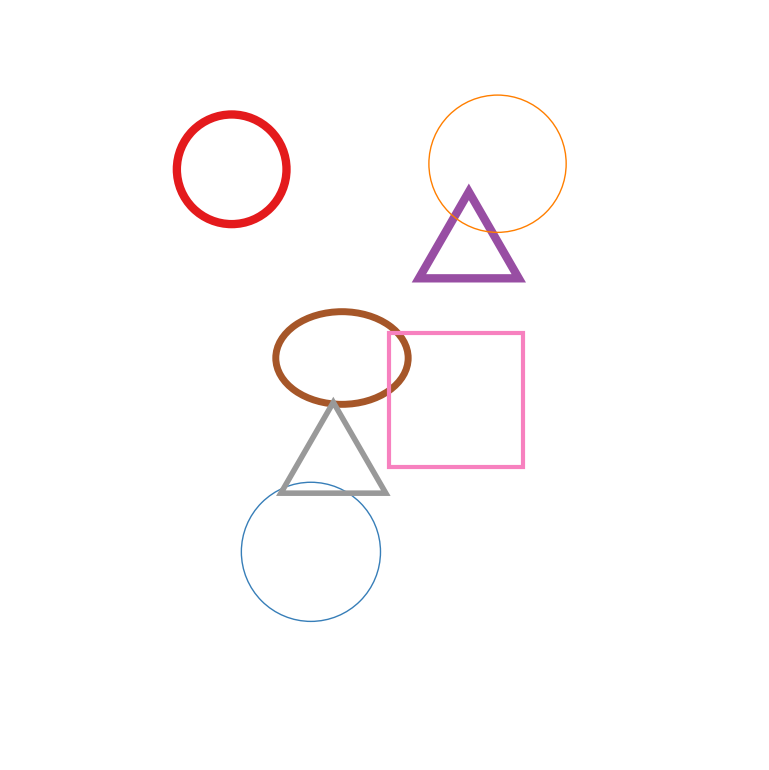[{"shape": "circle", "thickness": 3, "radius": 0.36, "center": [0.301, 0.78]}, {"shape": "circle", "thickness": 0.5, "radius": 0.45, "center": [0.404, 0.283]}, {"shape": "triangle", "thickness": 3, "radius": 0.37, "center": [0.609, 0.676]}, {"shape": "circle", "thickness": 0.5, "radius": 0.45, "center": [0.646, 0.787]}, {"shape": "oval", "thickness": 2.5, "radius": 0.43, "center": [0.444, 0.535]}, {"shape": "square", "thickness": 1.5, "radius": 0.43, "center": [0.592, 0.481]}, {"shape": "triangle", "thickness": 2, "radius": 0.39, "center": [0.433, 0.399]}]